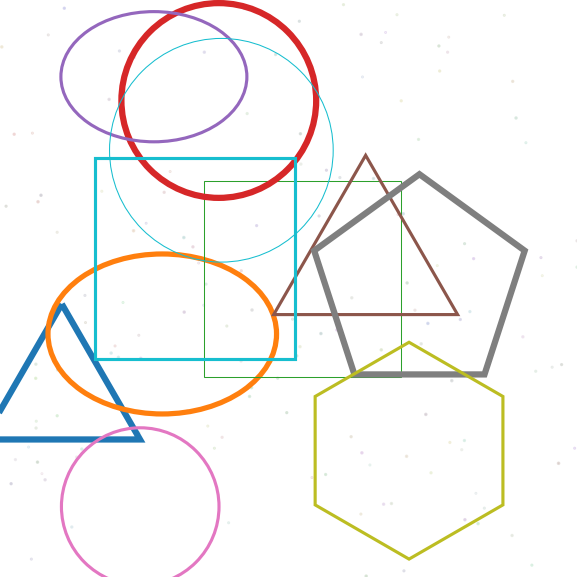[{"shape": "triangle", "thickness": 3, "radius": 0.78, "center": [0.107, 0.316]}, {"shape": "oval", "thickness": 2.5, "radius": 0.99, "center": [0.281, 0.421]}, {"shape": "square", "thickness": 0.5, "radius": 0.85, "center": [0.524, 0.516]}, {"shape": "circle", "thickness": 3, "radius": 0.84, "center": [0.379, 0.825]}, {"shape": "oval", "thickness": 1.5, "radius": 0.81, "center": [0.266, 0.866]}, {"shape": "triangle", "thickness": 1.5, "radius": 0.92, "center": [0.633, 0.546]}, {"shape": "circle", "thickness": 1.5, "radius": 0.68, "center": [0.243, 0.122]}, {"shape": "pentagon", "thickness": 3, "radius": 0.96, "center": [0.726, 0.506]}, {"shape": "hexagon", "thickness": 1.5, "radius": 0.94, "center": [0.708, 0.219]}, {"shape": "square", "thickness": 1.5, "radius": 0.87, "center": [0.337, 0.551]}, {"shape": "circle", "thickness": 0.5, "radius": 0.97, "center": [0.383, 0.739]}]